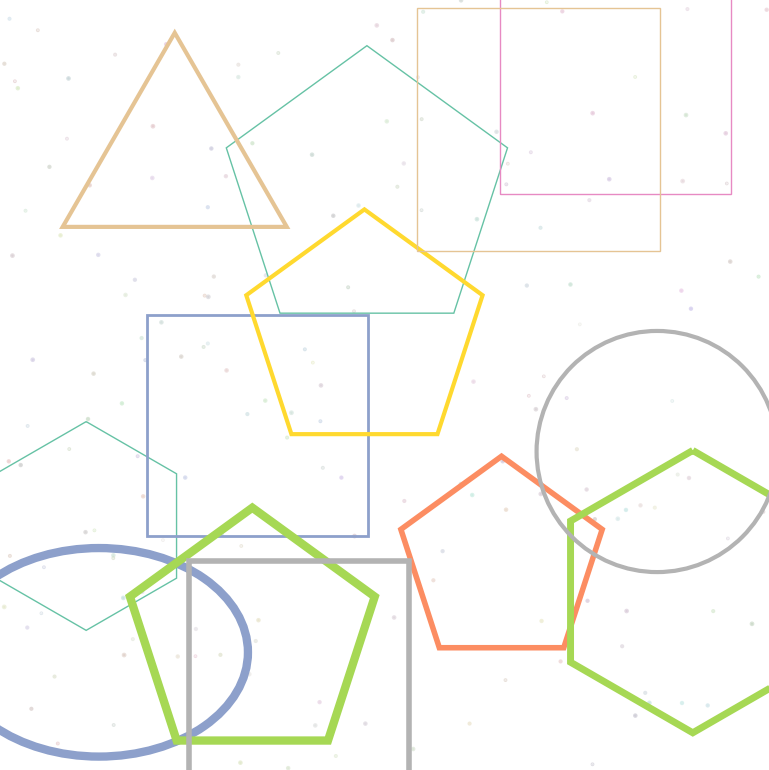[{"shape": "hexagon", "thickness": 0.5, "radius": 0.68, "center": [0.112, 0.317]}, {"shape": "pentagon", "thickness": 0.5, "radius": 0.96, "center": [0.477, 0.749]}, {"shape": "pentagon", "thickness": 2, "radius": 0.69, "center": [0.651, 0.27]}, {"shape": "square", "thickness": 1, "radius": 0.72, "center": [0.334, 0.448]}, {"shape": "oval", "thickness": 3, "radius": 0.97, "center": [0.129, 0.153]}, {"shape": "square", "thickness": 0.5, "radius": 0.75, "center": [0.8, 0.897]}, {"shape": "pentagon", "thickness": 3, "radius": 0.84, "center": [0.328, 0.173]}, {"shape": "hexagon", "thickness": 2.5, "radius": 0.92, "center": [0.9, 0.232]}, {"shape": "pentagon", "thickness": 1.5, "radius": 0.81, "center": [0.473, 0.567]}, {"shape": "square", "thickness": 0.5, "radius": 0.79, "center": [0.699, 0.831]}, {"shape": "triangle", "thickness": 1.5, "radius": 0.84, "center": [0.227, 0.789]}, {"shape": "square", "thickness": 2, "radius": 0.71, "center": [0.388, 0.128]}, {"shape": "circle", "thickness": 1.5, "radius": 0.78, "center": [0.853, 0.414]}]